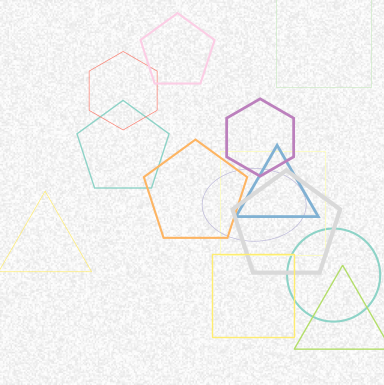[{"shape": "circle", "thickness": 1.5, "radius": 0.6, "center": [0.867, 0.286]}, {"shape": "pentagon", "thickness": 1, "radius": 0.63, "center": [0.32, 0.613]}, {"shape": "square", "thickness": 0.5, "radius": 0.68, "center": [0.708, 0.472]}, {"shape": "oval", "thickness": 0.5, "radius": 0.68, "center": [0.66, 0.468]}, {"shape": "hexagon", "thickness": 0.5, "radius": 0.51, "center": [0.32, 0.764]}, {"shape": "triangle", "thickness": 2, "radius": 0.62, "center": [0.72, 0.499]}, {"shape": "pentagon", "thickness": 1.5, "radius": 0.71, "center": [0.508, 0.496]}, {"shape": "triangle", "thickness": 1, "radius": 0.73, "center": [0.89, 0.166]}, {"shape": "pentagon", "thickness": 1.5, "radius": 0.51, "center": [0.461, 0.865]}, {"shape": "pentagon", "thickness": 3, "radius": 0.74, "center": [0.744, 0.411]}, {"shape": "hexagon", "thickness": 2, "radius": 0.5, "center": [0.676, 0.643]}, {"shape": "square", "thickness": 0.5, "radius": 0.62, "center": [0.84, 0.898]}, {"shape": "square", "thickness": 1, "radius": 0.53, "center": [0.657, 0.232]}, {"shape": "triangle", "thickness": 0.5, "radius": 0.7, "center": [0.117, 0.364]}]